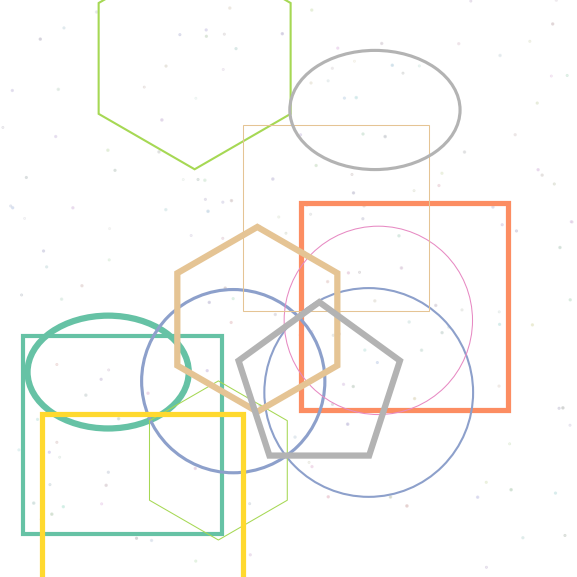[{"shape": "square", "thickness": 2, "radius": 0.86, "center": [0.212, 0.246]}, {"shape": "oval", "thickness": 3, "radius": 0.7, "center": [0.187, 0.355]}, {"shape": "square", "thickness": 2.5, "radius": 0.9, "center": [0.701, 0.469]}, {"shape": "circle", "thickness": 1.5, "radius": 0.79, "center": [0.404, 0.339]}, {"shape": "circle", "thickness": 1, "radius": 0.9, "center": [0.638, 0.32]}, {"shape": "circle", "thickness": 0.5, "radius": 0.82, "center": [0.655, 0.444]}, {"shape": "hexagon", "thickness": 0.5, "radius": 0.69, "center": [0.378, 0.202]}, {"shape": "hexagon", "thickness": 1, "radius": 0.96, "center": [0.337, 0.898]}, {"shape": "square", "thickness": 2.5, "radius": 0.87, "center": [0.247, 0.108]}, {"shape": "hexagon", "thickness": 3, "radius": 0.8, "center": [0.446, 0.446]}, {"shape": "square", "thickness": 0.5, "radius": 0.8, "center": [0.582, 0.622]}, {"shape": "oval", "thickness": 1.5, "radius": 0.74, "center": [0.649, 0.809]}, {"shape": "pentagon", "thickness": 3, "radius": 0.73, "center": [0.553, 0.329]}]